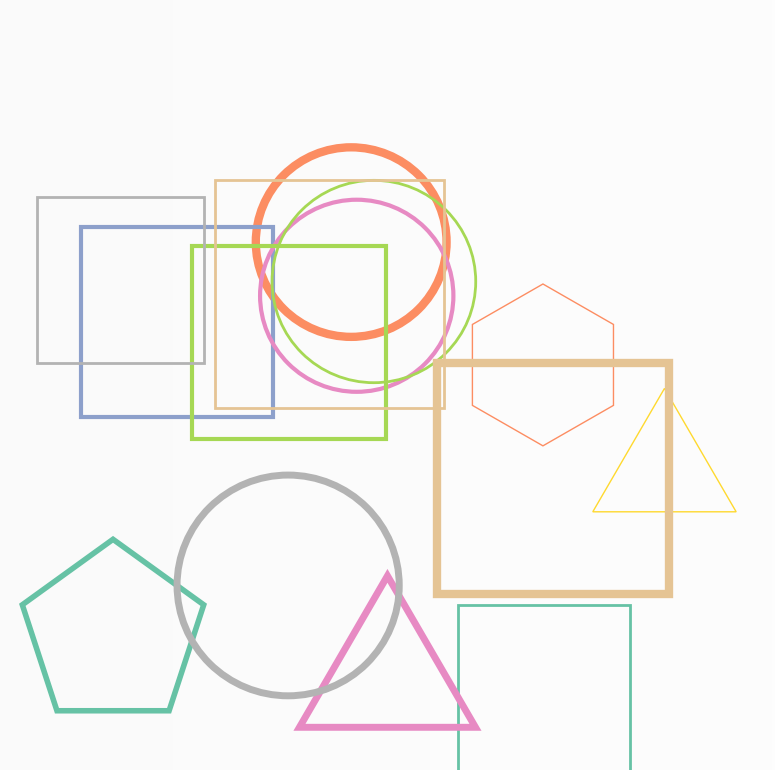[{"shape": "square", "thickness": 1, "radius": 0.55, "center": [0.702, 0.104]}, {"shape": "pentagon", "thickness": 2, "radius": 0.62, "center": [0.146, 0.177]}, {"shape": "circle", "thickness": 3, "radius": 0.62, "center": [0.453, 0.686]}, {"shape": "hexagon", "thickness": 0.5, "radius": 0.53, "center": [0.701, 0.526]}, {"shape": "square", "thickness": 1.5, "radius": 0.62, "center": [0.229, 0.582]}, {"shape": "triangle", "thickness": 2.5, "radius": 0.66, "center": [0.5, 0.121]}, {"shape": "circle", "thickness": 1.5, "radius": 0.62, "center": [0.46, 0.616]}, {"shape": "square", "thickness": 1.5, "radius": 0.63, "center": [0.373, 0.555]}, {"shape": "circle", "thickness": 1, "radius": 0.66, "center": [0.482, 0.634]}, {"shape": "triangle", "thickness": 0.5, "radius": 0.53, "center": [0.857, 0.389]}, {"shape": "square", "thickness": 3, "radius": 0.75, "center": [0.713, 0.379]}, {"shape": "square", "thickness": 1, "radius": 0.74, "center": [0.426, 0.618]}, {"shape": "circle", "thickness": 2.5, "radius": 0.72, "center": [0.372, 0.24]}, {"shape": "square", "thickness": 1, "radius": 0.54, "center": [0.155, 0.637]}]